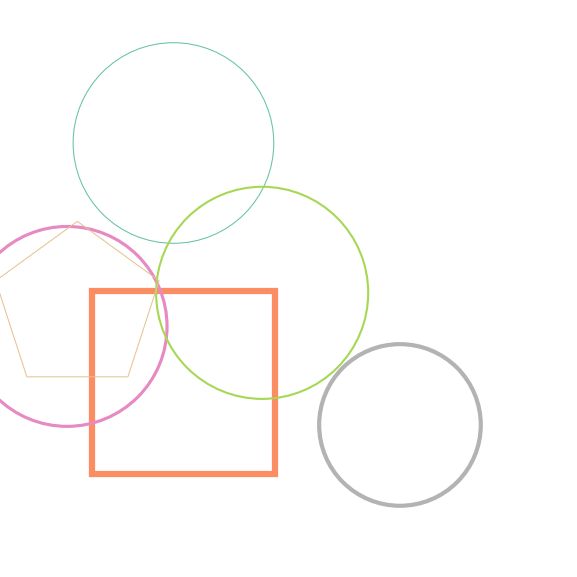[{"shape": "circle", "thickness": 0.5, "radius": 0.87, "center": [0.3, 0.752]}, {"shape": "square", "thickness": 3, "radius": 0.79, "center": [0.318, 0.337]}, {"shape": "circle", "thickness": 1.5, "radius": 0.87, "center": [0.116, 0.434]}, {"shape": "circle", "thickness": 1, "radius": 0.92, "center": [0.454, 0.492]}, {"shape": "pentagon", "thickness": 0.5, "radius": 0.74, "center": [0.134, 0.467]}, {"shape": "circle", "thickness": 2, "radius": 0.7, "center": [0.693, 0.263]}]